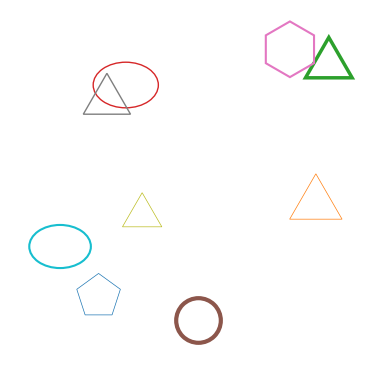[{"shape": "pentagon", "thickness": 0.5, "radius": 0.3, "center": [0.256, 0.23]}, {"shape": "triangle", "thickness": 0.5, "radius": 0.39, "center": [0.82, 0.47]}, {"shape": "triangle", "thickness": 2.5, "radius": 0.35, "center": [0.854, 0.833]}, {"shape": "oval", "thickness": 1, "radius": 0.42, "center": [0.327, 0.779]}, {"shape": "circle", "thickness": 3, "radius": 0.29, "center": [0.516, 0.168]}, {"shape": "hexagon", "thickness": 1.5, "radius": 0.36, "center": [0.753, 0.872]}, {"shape": "triangle", "thickness": 1, "radius": 0.35, "center": [0.278, 0.739]}, {"shape": "triangle", "thickness": 0.5, "radius": 0.3, "center": [0.369, 0.44]}, {"shape": "oval", "thickness": 1.5, "radius": 0.4, "center": [0.156, 0.36]}]